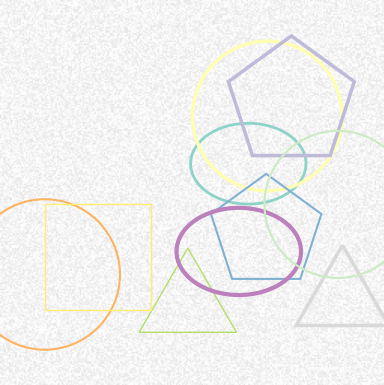[{"shape": "oval", "thickness": 2, "radius": 0.75, "center": [0.645, 0.575]}, {"shape": "circle", "thickness": 2.5, "radius": 0.97, "center": [0.694, 0.699]}, {"shape": "pentagon", "thickness": 2.5, "radius": 0.86, "center": [0.757, 0.735]}, {"shape": "pentagon", "thickness": 1.5, "radius": 0.75, "center": [0.691, 0.398]}, {"shape": "circle", "thickness": 1.5, "radius": 0.98, "center": [0.116, 0.287]}, {"shape": "triangle", "thickness": 1, "radius": 0.73, "center": [0.488, 0.21]}, {"shape": "triangle", "thickness": 2.5, "radius": 0.7, "center": [0.89, 0.224]}, {"shape": "oval", "thickness": 3, "radius": 0.81, "center": [0.62, 0.347]}, {"shape": "circle", "thickness": 1.5, "radius": 0.96, "center": [0.878, 0.469]}, {"shape": "square", "thickness": 1, "radius": 0.69, "center": [0.254, 0.334]}]